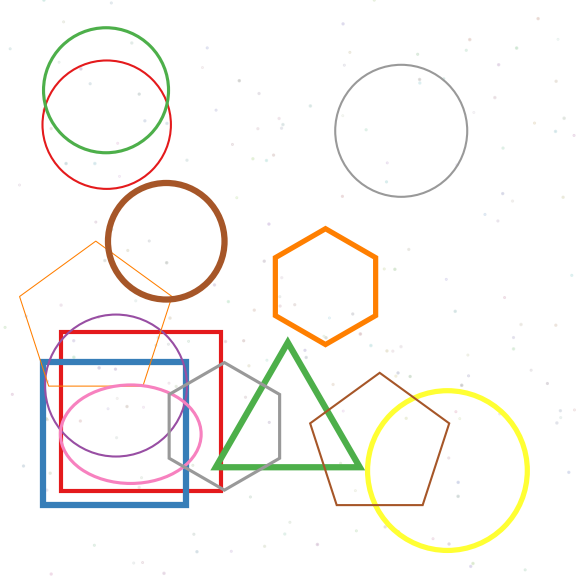[{"shape": "square", "thickness": 2, "radius": 0.69, "center": [0.244, 0.287]}, {"shape": "circle", "thickness": 1, "radius": 0.56, "center": [0.185, 0.783]}, {"shape": "square", "thickness": 3, "radius": 0.62, "center": [0.198, 0.248]}, {"shape": "triangle", "thickness": 3, "radius": 0.72, "center": [0.498, 0.262]}, {"shape": "circle", "thickness": 1.5, "radius": 0.54, "center": [0.184, 0.843]}, {"shape": "circle", "thickness": 1, "radius": 0.61, "center": [0.201, 0.332]}, {"shape": "pentagon", "thickness": 0.5, "radius": 0.69, "center": [0.166, 0.443]}, {"shape": "hexagon", "thickness": 2.5, "radius": 0.5, "center": [0.564, 0.503]}, {"shape": "circle", "thickness": 2.5, "radius": 0.69, "center": [0.775, 0.184]}, {"shape": "pentagon", "thickness": 1, "radius": 0.63, "center": [0.657, 0.227]}, {"shape": "circle", "thickness": 3, "radius": 0.5, "center": [0.288, 0.581]}, {"shape": "oval", "thickness": 1.5, "radius": 0.61, "center": [0.226, 0.247]}, {"shape": "hexagon", "thickness": 1.5, "radius": 0.55, "center": [0.389, 0.261]}, {"shape": "circle", "thickness": 1, "radius": 0.57, "center": [0.695, 0.773]}]